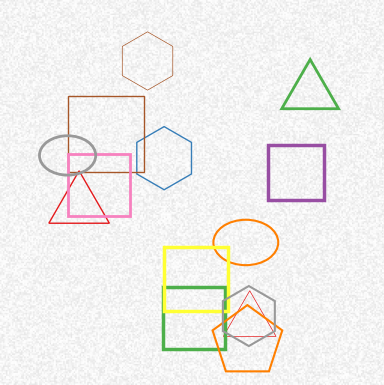[{"shape": "triangle", "thickness": 0.5, "radius": 0.4, "center": [0.649, 0.166]}, {"shape": "triangle", "thickness": 1, "radius": 0.45, "center": [0.205, 0.466]}, {"shape": "hexagon", "thickness": 1, "radius": 0.41, "center": [0.426, 0.589]}, {"shape": "square", "thickness": 2.5, "radius": 0.4, "center": [0.504, 0.174]}, {"shape": "triangle", "thickness": 2, "radius": 0.43, "center": [0.806, 0.76]}, {"shape": "square", "thickness": 2.5, "radius": 0.36, "center": [0.768, 0.552]}, {"shape": "pentagon", "thickness": 1.5, "radius": 0.48, "center": [0.643, 0.112]}, {"shape": "oval", "thickness": 1.5, "radius": 0.42, "center": [0.638, 0.37]}, {"shape": "square", "thickness": 2.5, "radius": 0.41, "center": [0.509, 0.275]}, {"shape": "hexagon", "thickness": 0.5, "radius": 0.38, "center": [0.383, 0.842]}, {"shape": "square", "thickness": 1, "radius": 0.49, "center": [0.274, 0.651]}, {"shape": "square", "thickness": 2, "radius": 0.4, "center": [0.257, 0.519]}, {"shape": "oval", "thickness": 2, "radius": 0.37, "center": [0.176, 0.596]}, {"shape": "hexagon", "thickness": 1.5, "radius": 0.39, "center": [0.646, 0.179]}]